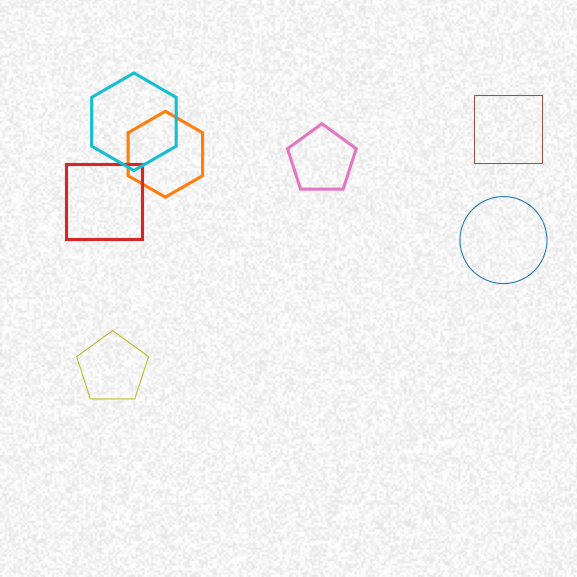[{"shape": "circle", "thickness": 0.5, "radius": 0.38, "center": [0.872, 0.583]}, {"shape": "hexagon", "thickness": 1.5, "radius": 0.37, "center": [0.286, 0.732]}, {"shape": "square", "thickness": 1.5, "radius": 0.33, "center": [0.18, 0.65]}, {"shape": "square", "thickness": 0.5, "radius": 0.29, "center": [0.88, 0.776]}, {"shape": "pentagon", "thickness": 1.5, "radius": 0.31, "center": [0.557, 0.722]}, {"shape": "pentagon", "thickness": 0.5, "radius": 0.33, "center": [0.195, 0.361]}, {"shape": "hexagon", "thickness": 1.5, "radius": 0.42, "center": [0.232, 0.788]}]